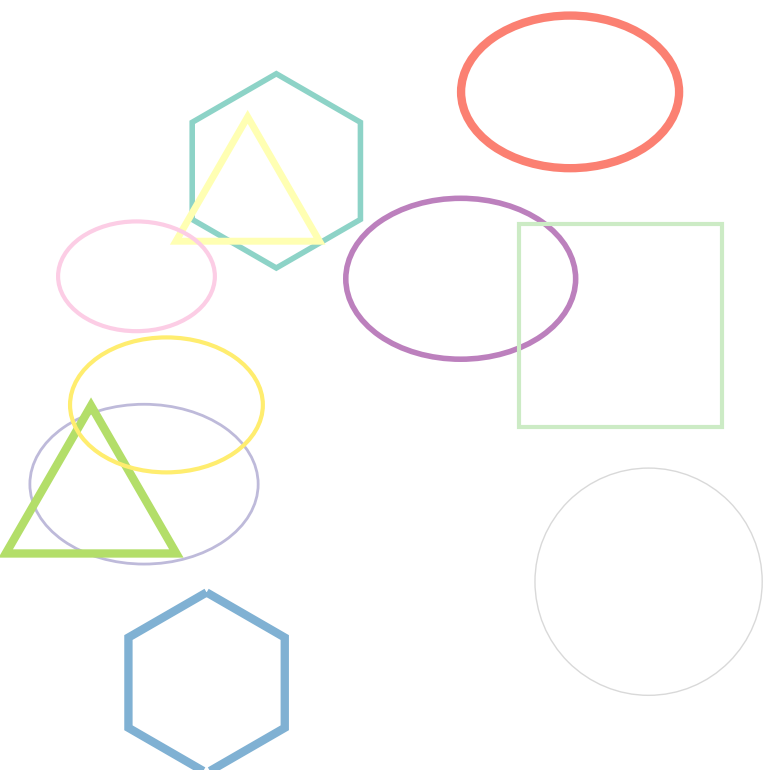[{"shape": "hexagon", "thickness": 2, "radius": 0.63, "center": [0.359, 0.778]}, {"shape": "triangle", "thickness": 2.5, "radius": 0.54, "center": [0.322, 0.741]}, {"shape": "oval", "thickness": 1, "radius": 0.74, "center": [0.187, 0.371]}, {"shape": "oval", "thickness": 3, "radius": 0.71, "center": [0.74, 0.881]}, {"shape": "hexagon", "thickness": 3, "radius": 0.59, "center": [0.268, 0.113]}, {"shape": "triangle", "thickness": 3, "radius": 0.64, "center": [0.118, 0.345]}, {"shape": "oval", "thickness": 1.5, "radius": 0.51, "center": [0.177, 0.641]}, {"shape": "circle", "thickness": 0.5, "radius": 0.74, "center": [0.842, 0.245]}, {"shape": "oval", "thickness": 2, "radius": 0.75, "center": [0.598, 0.638]}, {"shape": "square", "thickness": 1.5, "radius": 0.66, "center": [0.806, 0.577]}, {"shape": "oval", "thickness": 1.5, "radius": 0.63, "center": [0.216, 0.474]}]